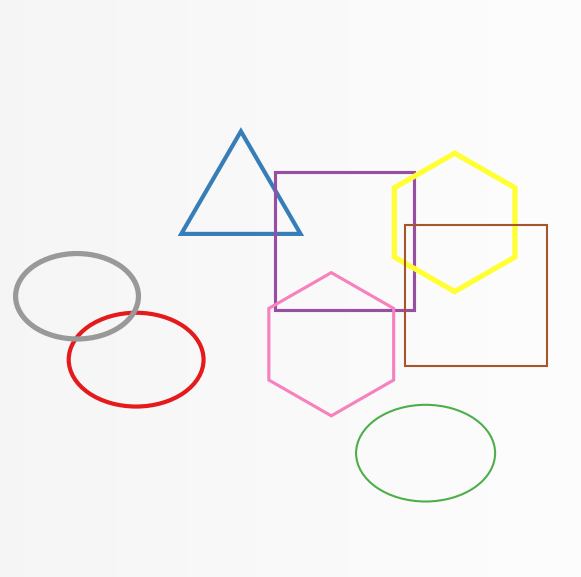[{"shape": "oval", "thickness": 2, "radius": 0.58, "center": [0.234, 0.376]}, {"shape": "triangle", "thickness": 2, "radius": 0.59, "center": [0.414, 0.653]}, {"shape": "oval", "thickness": 1, "radius": 0.6, "center": [0.732, 0.214]}, {"shape": "square", "thickness": 1.5, "radius": 0.6, "center": [0.592, 0.582]}, {"shape": "hexagon", "thickness": 2.5, "radius": 0.6, "center": [0.782, 0.614]}, {"shape": "square", "thickness": 1, "radius": 0.61, "center": [0.818, 0.487]}, {"shape": "hexagon", "thickness": 1.5, "radius": 0.62, "center": [0.57, 0.403]}, {"shape": "oval", "thickness": 2.5, "radius": 0.53, "center": [0.133, 0.486]}]